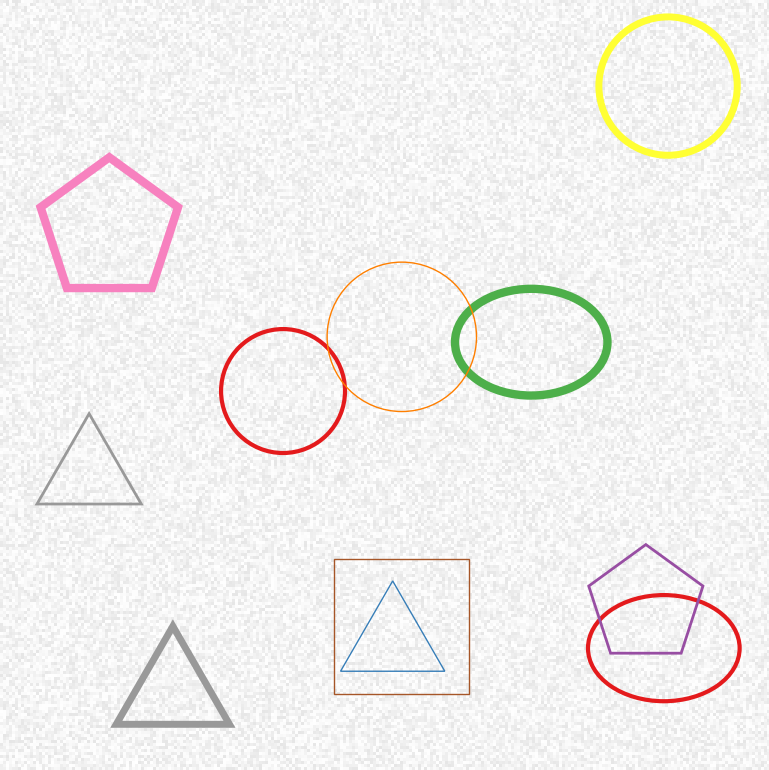[{"shape": "oval", "thickness": 1.5, "radius": 0.49, "center": [0.862, 0.158]}, {"shape": "circle", "thickness": 1.5, "radius": 0.4, "center": [0.368, 0.492]}, {"shape": "triangle", "thickness": 0.5, "radius": 0.39, "center": [0.51, 0.167]}, {"shape": "oval", "thickness": 3, "radius": 0.5, "center": [0.69, 0.556]}, {"shape": "pentagon", "thickness": 1, "radius": 0.39, "center": [0.839, 0.215]}, {"shape": "circle", "thickness": 0.5, "radius": 0.49, "center": [0.522, 0.563]}, {"shape": "circle", "thickness": 2.5, "radius": 0.45, "center": [0.868, 0.888]}, {"shape": "square", "thickness": 0.5, "radius": 0.44, "center": [0.522, 0.186]}, {"shape": "pentagon", "thickness": 3, "radius": 0.47, "center": [0.142, 0.702]}, {"shape": "triangle", "thickness": 1, "radius": 0.39, "center": [0.116, 0.385]}, {"shape": "triangle", "thickness": 2.5, "radius": 0.42, "center": [0.225, 0.102]}]